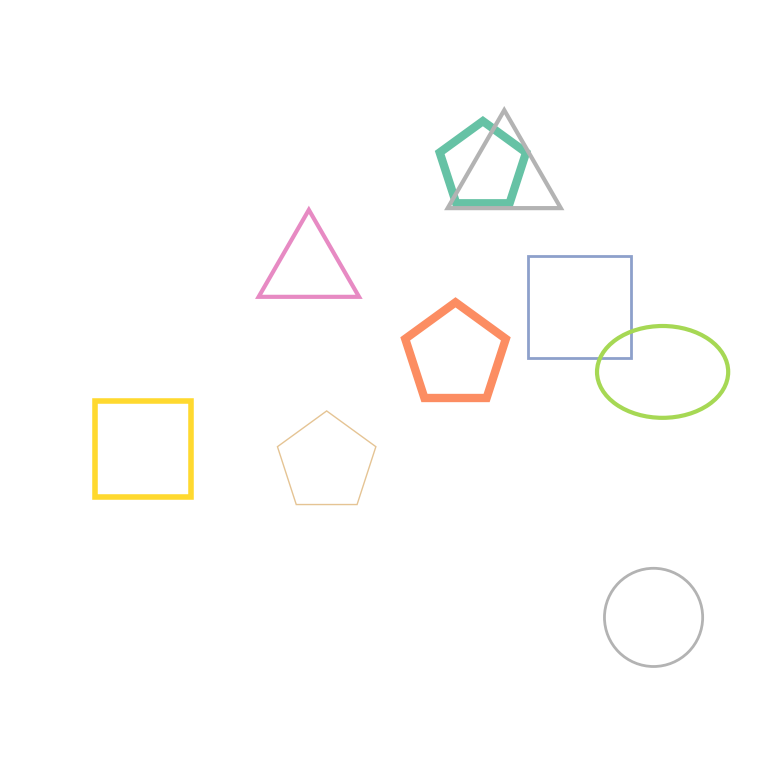[{"shape": "pentagon", "thickness": 3, "radius": 0.29, "center": [0.627, 0.784]}, {"shape": "pentagon", "thickness": 3, "radius": 0.34, "center": [0.592, 0.539]}, {"shape": "square", "thickness": 1, "radius": 0.33, "center": [0.752, 0.602]}, {"shape": "triangle", "thickness": 1.5, "radius": 0.38, "center": [0.401, 0.652]}, {"shape": "oval", "thickness": 1.5, "radius": 0.43, "center": [0.861, 0.517]}, {"shape": "square", "thickness": 2, "radius": 0.31, "center": [0.186, 0.417]}, {"shape": "pentagon", "thickness": 0.5, "radius": 0.34, "center": [0.424, 0.399]}, {"shape": "triangle", "thickness": 1.5, "radius": 0.42, "center": [0.655, 0.772]}, {"shape": "circle", "thickness": 1, "radius": 0.32, "center": [0.849, 0.198]}]